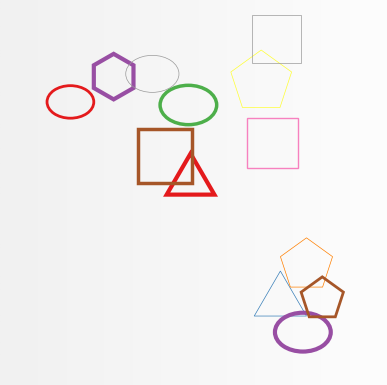[{"shape": "triangle", "thickness": 3, "radius": 0.36, "center": [0.492, 0.53]}, {"shape": "oval", "thickness": 2, "radius": 0.3, "center": [0.182, 0.735]}, {"shape": "triangle", "thickness": 0.5, "radius": 0.39, "center": [0.724, 0.218]}, {"shape": "oval", "thickness": 2.5, "radius": 0.37, "center": [0.486, 0.727]}, {"shape": "hexagon", "thickness": 3, "radius": 0.3, "center": [0.293, 0.801]}, {"shape": "oval", "thickness": 3, "radius": 0.36, "center": [0.782, 0.137]}, {"shape": "pentagon", "thickness": 0.5, "radius": 0.35, "center": [0.791, 0.312]}, {"shape": "pentagon", "thickness": 0.5, "radius": 0.41, "center": [0.674, 0.788]}, {"shape": "pentagon", "thickness": 2, "radius": 0.29, "center": [0.832, 0.223]}, {"shape": "square", "thickness": 2.5, "radius": 0.35, "center": [0.425, 0.595]}, {"shape": "square", "thickness": 1, "radius": 0.32, "center": [0.703, 0.629]}, {"shape": "square", "thickness": 0.5, "radius": 0.31, "center": [0.713, 0.899]}, {"shape": "oval", "thickness": 0.5, "radius": 0.34, "center": [0.393, 0.808]}]